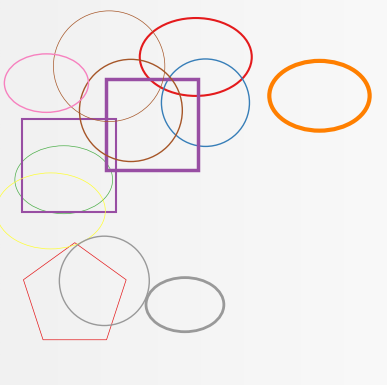[{"shape": "oval", "thickness": 1.5, "radius": 0.72, "center": [0.505, 0.852]}, {"shape": "pentagon", "thickness": 0.5, "radius": 0.7, "center": [0.193, 0.23]}, {"shape": "circle", "thickness": 1, "radius": 0.57, "center": [0.53, 0.733]}, {"shape": "oval", "thickness": 0.5, "radius": 0.63, "center": [0.164, 0.533]}, {"shape": "square", "thickness": 2.5, "radius": 0.59, "center": [0.391, 0.676]}, {"shape": "square", "thickness": 1.5, "radius": 0.6, "center": [0.178, 0.571]}, {"shape": "oval", "thickness": 3, "radius": 0.65, "center": [0.824, 0.751]}, {"shape": "oval", "thickness": 0.5, "radius": 0.71, "center": [0.131, 0.452]}, {"shape": "circle", "thickness": 1, "radius": 0.66, "center": [0.338, 0.713]}, {"shape": "circle", "thickness": 0.5, "radius": 0.72, "center": [0.282, 0.828]}, {"shape": "oval", "thickness": 1, "radius": 0.54, "center": [0.12, 0.784]}, {"shape": "oval", "thickness": 2, "radius": 0.5, "center": [0.477, 0.209]}, {"shape": "circle", "thickness": 1, "radius": 0.58, "center": [0.269, 0.271]}]